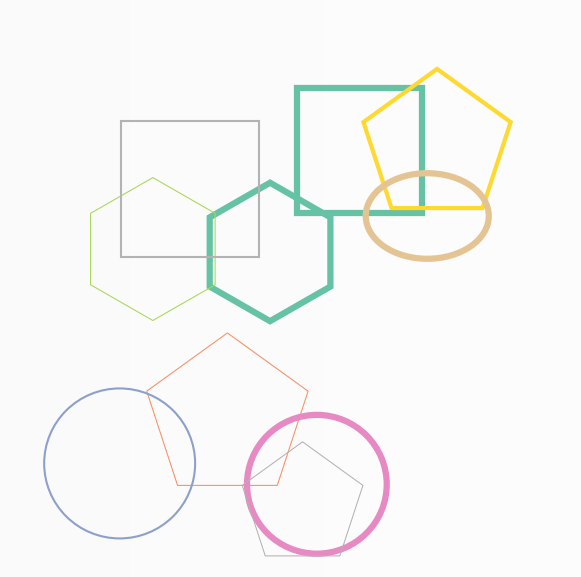[{"shape": "hexagon", "thickness": 3, "radius": 0.6, "center": [0.465, 0.563]}, {"shape": "square", "thickness": 3, "radius": 0.54, "center": [0.618, 0.739]}, {"shape": "pentagon", "thickness": 0.5, "radius": 0.73, "center": [0.391, 0.277]}, {"shape": "circle", "thickness": 1, "radius": 0.65, "center": [0.206, 0.197]}, {"shape": "circle", "thickness": 3, "radius": 0.6, "center": [0.545, 0.161]}, {"shape": "hexagon", "thickness": 0.5, "radius": 0.62, "center": [0.263, 0.568]}, {"shape": "pentagon", "thickness": 2, "radius": 0.67, "center": [0.752, 0.747]}, {"shape": "oval", "thickness": 3, "radius": 0.53, "center": [0.735, 0.625]}, {"shape": "pentagon", "thickness": 0.5, "radius": 0.55, "center": [0.521, 0.125]}, {"shape": "square", "thickness": 1, "radius": 0.59, "center": [0.327, 0.672]}]